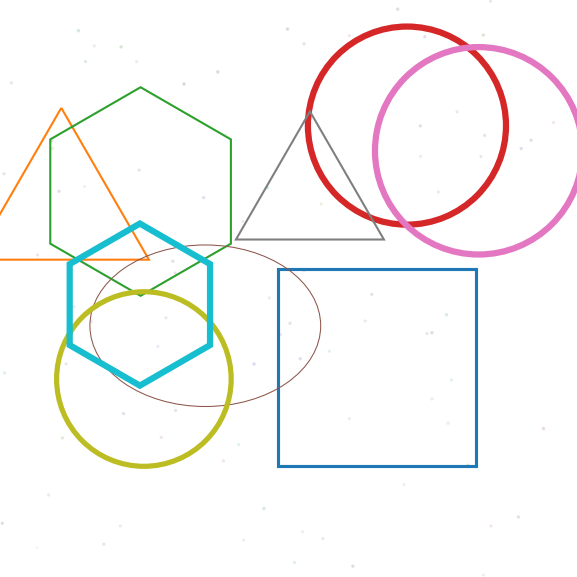[{"shape": "square", "thickness": 1.5, "radius": 0.85, "center": [0.653, 0.363]}, {"shape": "triangle", "thickness": 1, "radius": 0.88, "center": [0.106, 0.637]}, {"shape": "hexagon", "thickness": 1, "radius": 0.9, "center": [0.243, 0.667]}, {"shape": "circle", "thickness": 3, "radius": 0.86, "center": [0.705, 0.782]}, {"shape": "oval", "thickness": 0.5, "radius": 1.0, "center": [0.356, 0.435]}, {"shape": "circle", "thickness": 3, "radius": 0.9, "center": [0.829, 0.738]}, {"shape": "triangle", "thickness": 1, "radius": 0.74, "center": [0.537, 0.658]}, {"shape": "circle", "thickness": 2.5, "radius": 0.76, "center": [0.249, 0.343]}, {"shape": "hexagon", "thickness": 3, "radius": 0.7, "center": [0.242, 0.472]}]